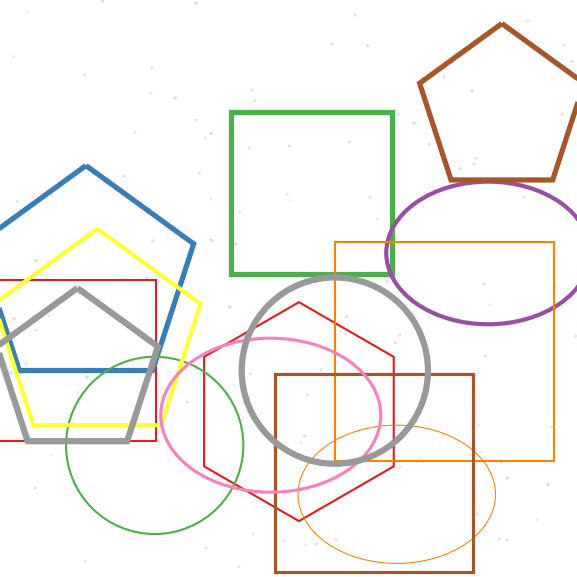[{"shape": "hexagon", "thickness": 1, "radius": 0.95, "center": [0.518, 0.286]}, {"shape": "square", "thickness": 1, "radius": 0.7, "center": [0.131, 0.375]}, {"shape": "pentagon", "thickness": 2.5, "radius": 0.98, "center": [0.149, 0.516]}, {"shape": "circle", "thickness": 1, "radius": 0.77, "center": [0.268, 0.228]}, {"shape": "square", "thickness": 2.5, "radius": 0.7, "center": [0.539, 0.664]}, {"shape": "oval", "thickness": 2, "radius": 0.88, "center": [0.845, 0.561]}, {"shape": "square", "thickness": 1, "radius": 0.95, "center": [0.77, 0.391]}, {"shape": "oval", "thickness": 0.5, "radius": 0.85, "center": [0.687, 0.143]}, {"shape": "pentagon", "thickness": 2, "radius": 0.94, "center": [0.169, 0.415]}, {"shape": "square", "thickness": 1.5, "radius": 0.86, "center": [0.648, 0.181]}, {"shape": "pentagon", "thickness": 2.5, "radius": 0.75, "center": [0.869, 0.809]}, {"shape": "oval", "thickness": 1.5, "radius": 0.95, "center": [0.469, 0.28]}, {"shape": "circle", "thickness": 3, "radius": 0.81, "center": [0.58, 0.357]}, {"shape": "pentagon", "thickness": 3, "radius": 0.73, "center": [0.134, 0.354]}]